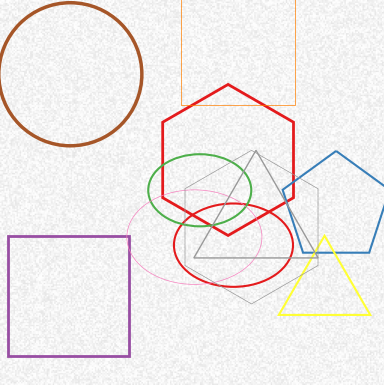[{"shape": "oval", "thickness": 1.5, "radius": 0.77, "center": [0.606, 0.363]}, {"shape": "hexagon", "thickness": 2, "radius": 0.98, "center": [0.592, 0.585]}, {"shape": "pentagon", "thickness": 1.5, "radius": 0.73, "center": [0.873, 0.462]}, {"shape": "oval", "thickness": 1.5, "radius": 0.67, "center": [0.519, 0.506]}, {"shape": "square", "thickness": 2, "radius": 0.78, "center": [0.178, 0.23]}, {"shape": "square", "thickness": 0.5, "radius": 0.74, "center": [0.618, 0.874]}, {"shape": "triangle", "thickness": 1.5, "radius": 0.69, "center": [0.843, 0.251]}, {"shape": "circle", "thickness": 2.5, "radius": 0.93, "center": [0.183, 0.807]}, {"shape": "oval", "thickness": 0.5, "radius": 0.88, "center": [0.505, 0.384]}, {"shape": "hexagon", "thickness": 0.5, "radius": 1.0, "center": [0.653, 0.41]}, {"shape": "triangle", "thickness": 1, "radius": 0.93, "center": [0.665, 0.423]}]